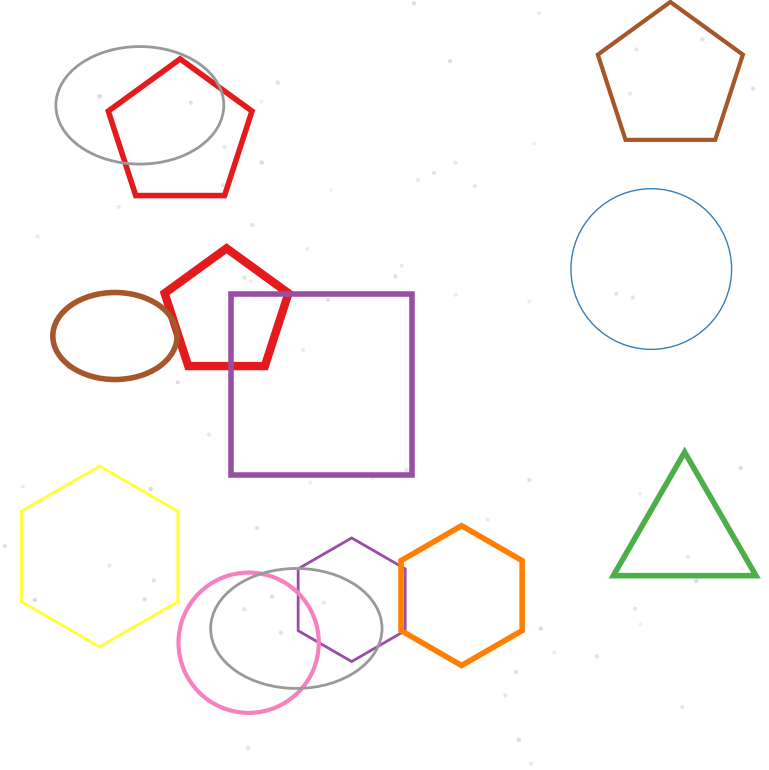[{"shape": "pentagon", "thickness": 2, "radius": 0.49, "center": [0.234, 0.825]}, {"shape": "pentagon", "thickness": 3, "radius": 0.42, "center": [0.294, 0.593]}, {"shape": "circle", "thickness": 0.5, "radius": 0.52, "center": [0.846, 0.651]}, {"shape": "triangle", "thickness": 2, "radius": 0.53, "center": [0.889, 0.306]}, {"shape": "square", "thickness": 2, "radius": 0.59, "center": [0.417, 0.501]}, {"shape": "hexagon", "thickness": 1, "radius": 0.4, "center": [0.457, 0.221]}, {"shape": "hexagon", "thickness": 2, "radius": 0.45, "center": [0.599, 0.227]}, {"shape": "hexagon", "thickness": 1, "radius": 0.59, "center": [0.129, 0.277]}, {"shape": "pentagon", "thickness": 1.5, "radius": 0.5, "center": [0.871, 0.898]}, {"shape": "oval", "thickness": 2, "radius": 0.4, "center": [0.149, 0.564]}, {"shape": "circle", "thickness": 1.5, "radius": 0.46, "center": [0.323, 0.165]}, {"shape": "oval", "thickness": 1, "radius": 0.55, "center": [0.182, 0.863]}, {"shape": "oval", "thickness": 1, "radius": 0.56, "center": [0.385, 0.184]}]